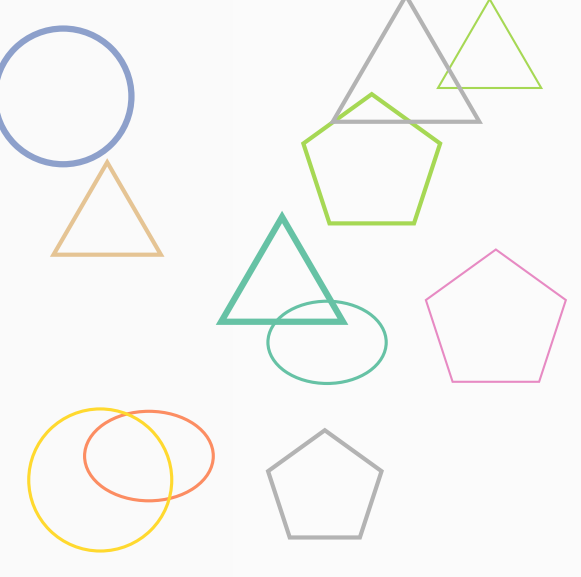[{"shape": "oval", "thickness": 1.5, "radius": 0.51, "center": [0.563, 0.406]}, {"shape": "triangle", "thickness": 3, "radius": 0.6, "center": [0.485, 0.502]}, {"shape": "oval", "thickness": 1.5, "radius": 0.55, "center": [0.256, 0.209]}, {"shape": "circle", "thickness": 3, "radius": 0.59, "center": [0.109, 0.832]}, {"shape": "pentagon", "thickness": 1, "radius": 0.63, "center": [0.853, 0.44]}, {"shape": "pentagon", "thickness": 2, "radius": 0.62, "center": [0.64, 0.712]}, {"shape": "triangle", "thickness": 1, "radius": 0.51, "center": [0.842, 0.898]}, {"shape": "circle", "thickness": 1.5, "radius": 0.62, "center": [0.172, 0.168]}, {"shape": "triangle", "thickness": 2, "radius": 0.53, "center": [0.184, 0.611]}, {"shape": "triangle", "thickness": 2, "radius": 0.73, "center": [0.699, 0.861]}, {"shape": "pentagon", "thickness": 2, "radius": 0.51, "center": [0.559, 0.151]}]